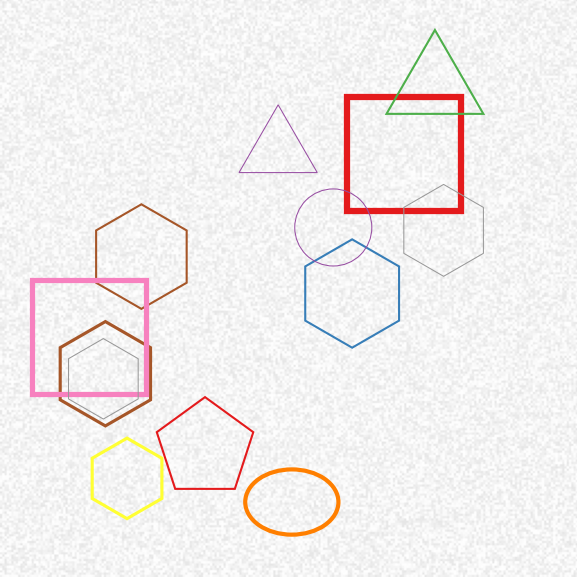[{"shape": "square", "thickness": 3, "radius": 0.49, "center": [0.699, 0.733]}, {"shape": "pentagon", "thickness": 1, "radius": 0.44, "center": [0.355, 0.224]}, {"shape": "hexagon", "thickness": 1, "radius": 0.47, "center": [0.61, 0.491]}, {"shape": "triangle", "thickness": 1, "radius": 0.48, "center": [0.753, 0.85]}, {"shape": "triangle", "thickness": 0.5, "radius": 0.39, "center": [0.482, 0.739]}, {"shape": "circle", "thickness": 0.5, "radius": 0.33, "center": [0.577, 0.605]}, {"shape": "oval", "thickness": 2, "radius": 0.4, "center": [0.505, 0.13]}, {"shape": "hexagon", "thickness": 1.5, "radius": 0.35, "center": [0.22, 0.171]}, {"shape": "hexagon", "thickness": 1.5, "radius": 0.45, "center": [0.182, 0.352]}, {"shape": "hexagon", "thickness": 1, "radius": 0.45, "center": [0.245, 0.555]}, {"shape": "square", "thickness": 2.5, "radius": 0.49, "center": [0.154, 0.416]}, {"shape": "hexagon", "thickness": 0.5, "radius": 0.4, "center": [0.768, 0.6]}, {"shape": "hexagon", "thickness": 0.5, "radius": 0.35, "center": [0.179, 0.343]}]